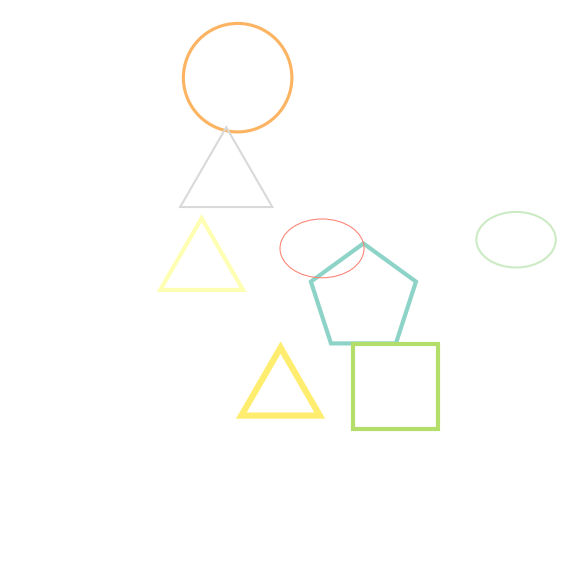[{"shape": "pentagon", "thickness": 2, "radius": 0.48, "center": [0.629, 0.482]}, {"shape": "triangle", "thickness": 2, "radius": 0.41, "center": [0.349, 0.538]}, {"shape": "oval", "thickness": 0.5, "radius": 0.36, "center": [0.558, 0.569]}, {"shape": "circle", "thickness": 1.5, "radius": 0.47, "center": [0.411, 0.865]}, {"shape": "square", "thickness": 2, "radius": 0.37, "center": [0.684, 0.329]}, {"shape": "triangle", "thickness": 1, "radius": 0.46, "center": [0.392, 0.687]}, {"shape": "oval", "thickness": 1, "radius": 0.34, "center": [0.894, 0.584]}, {"shape": "triangle", "thickness": 3, "radius": 0.39, "center": [0.486, 0.319]}]